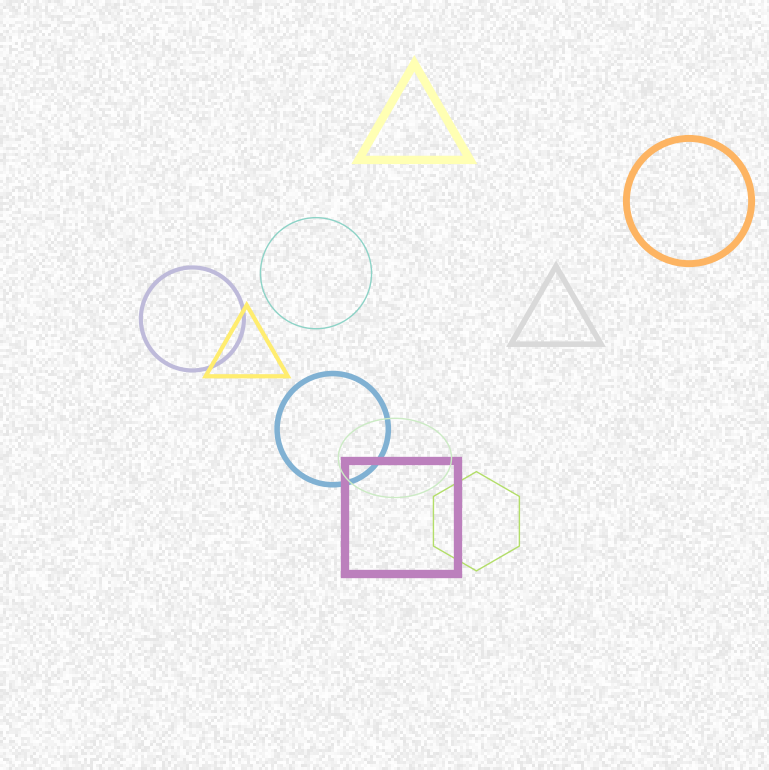[{"shape": "circle", "thickness": 0.5, "radius": 0.36, "center": [0.41, 0.645]}, {"shape": "triangle", "thickness": 3, "radius": 0.42, "center": [0.538, 0.834]}, {"shape": "circle", "thickness": 1.5, "radius": 0.33, "center": [0.25, 0.586]}, {"shape": "circle", "thickness": 2, "radius": 0.36, "center": [0.432, 0.443]}, {"shape": "circle", "thickness": 2.5, "radius": 0.41, "center": [0.895, 0.739]}, {"shape": "hexagon", "thickness": 0.5, "radius": 0.32, "center": [0.619, 0.323]}, {"shape": "triangle", "thickness": 2, "radius": 0.34, "center": [0.722, 0.587]}, {"shape": "square", "thickness": 3, "radius": 0.37, "center": [0.521, 0.328]}, {"shape": "oval", "thickness": 0.5, "radius": 0.37, "center": [0.513, 0.405]}, {"shape": "triangle", "thickness": 1.5, "radius": 0.31, "center": [0.32, 0.542]}]